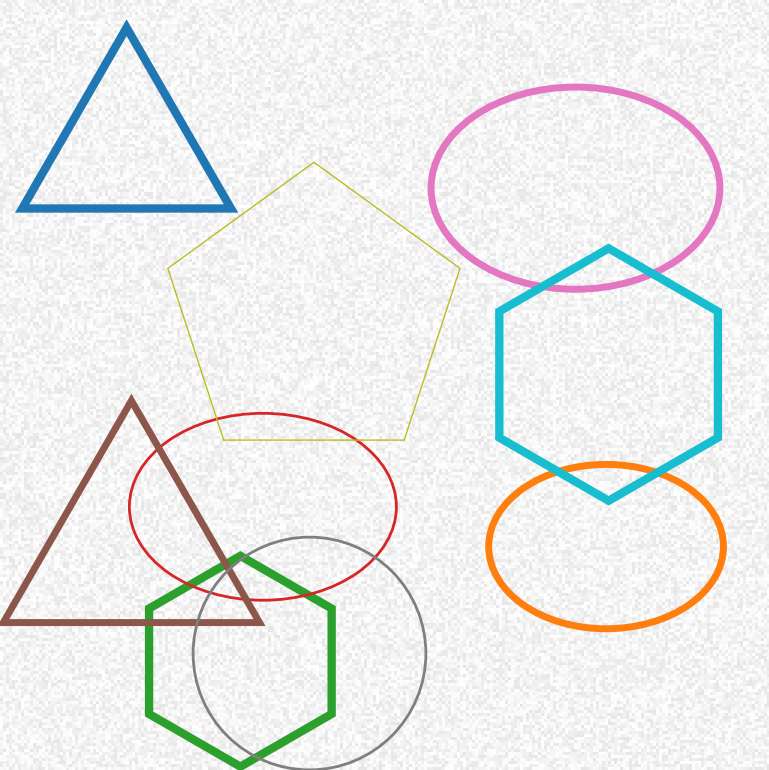[{"shape": "triangle", "thickness": 3, "radius": 0.78, "center": [0.164, 0.808]}, {"shape": "oval", "thickness": 2.5, "radius": 0.76, "center": [0.787, 0.29]}, {"shape": "hexagon", "thickness": 3, "radius": 0.68, "center": [0.312, 0.141]}, {"shape": "oval", "thickness": 1, "radius": 0.87, "center": [0.341, 0.342]}, {"shape": "triangle", "thickness": 2.5, "radius": 0.96, "center": [0.171, 0.288]}, {"shape": "oval", "thickness": 2.5, "radius": 0.94, "center": [0.747, 0.756]}, {"shape": "circle", "thickness": 1, "radius": 0.76, "center": [0.402, 0.151]}, {"shape": "pentagon", "thickness": 0.5, "radius": 1.0, "center": [0.408, 0.59]}, {"shape": "hexagon", "thickness": 3, "radius": 0.82, "center": [0.79, 0.514]}]